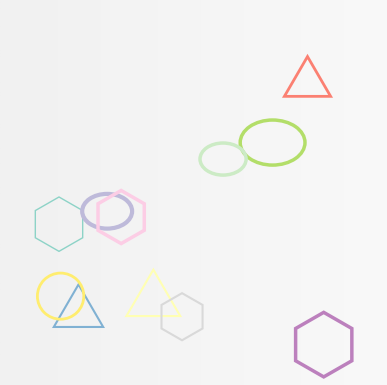[{"shape": "hexagon", "thickness": 1, "radius": 0.35, "center": [0.152, 0.418]}, {"shape": "triangle", "thickness": 1.5, "radius": 0.4, "center": [0.396, 0.219]}, {"shape": "oval", "thickness": 3, "radius": 0.32, "center": [0.277, 0.451]}, {"shape": "triangle", "thickness": 2, "radius": 0.34, "center": [0.794, 0.784]}, {"shape": "triangle", "thickness": 1.5, "radius": 0.37, "center": [0.203, 0.187]}, {"shape": "oval", "thickness": 2.5, "radius": 0.42, "center": [0.703, 0.63]}, {"shape": "hexagon", "thickness": 2.5, "radius": 0.34, "center": [0.313, 0.436]}, {"shape": "hexagon", "thickness": 1.5, "radius": 0.31, "center": [0.47, 0.177]}, {"shape": "hexagon", "thickness": 2.5, "radius": 0.42, "center": [0.835, 0.105]}, {"shape": "oval", "thickness": 2.5, "radius": 0.3, "center": [0.576, 0.587]}, {"shape": "circle", "thickness": 2, "radius": 0.3, "center": [0.156, 0.231]}]